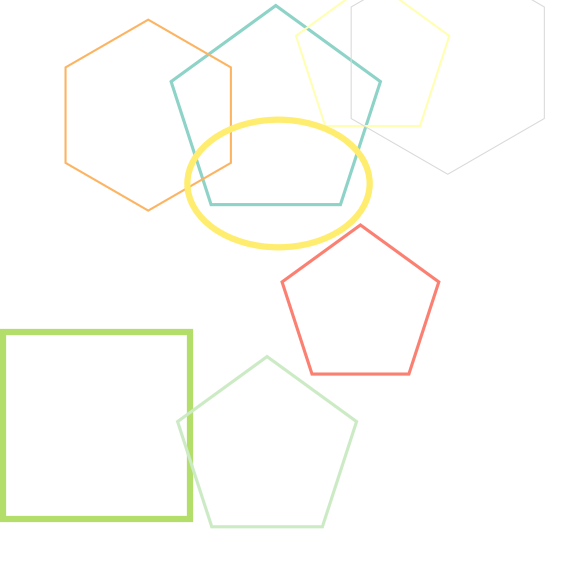[{"shape": "pentagon", "thickness": 1.5, "radius": 0.95, "center": [0.478, 0.799]}, {"shape": "pentagon", "thickness": 1, "radius": 0.7, "center": [0.645, 0.894]}, {"shape": "pentagon", "thickness": 1.5, "radius": 0.71, "center": [0.624, 0.467]}, {"shape": "hexagon", "thickness": 1, "radius": 0.83, "center": [0.257, 0.8]}, {"shape": "square", "thickness": 3, "radius": 0.81, "center": [0.168, 0.262]}, {"shape": "hexagon", "thickness": 0.5, "radius": 0.97, "center": [0.775, 0.891]}, {"shape": "pentagon", "thickness": 1.5, "radius": 0.81, "center": [0.462, 0.219]}, {"shape": "oval", "thickness": 3, "radius": 0.79, "center": [0.482, 0.681]}]